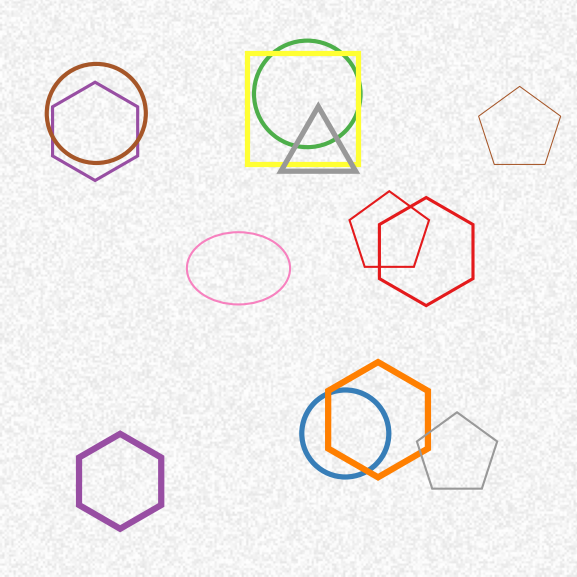[{"shape": "hexagon", "thickness": 1.5, "radius": 0.47, "center": [0.738, 0.563]}, {"shape": "pentagon", "thickness": 1, "radius": 0.36, "center": [0.674, 0.596]}, {"shape": "circle", "thickness": 2.5, "radius": 0.38, "center": [0.598, 0.249]}, {"shape": "circle", "thickness": 2, "radius": 0.46, "center": [0.532, 0.837]}, {"shape": "hexagon", "thickness": 3, "radius": 0.41, "center": [0.208, 0.166]}, {"shape": "hexagon", "thickness": 1.5, "radius": 0.43, "center": [0.165, 0.772]}, {"shape": "hexagon", "thickness": 3, "radius": 0.5, "center": [0.655, 0.272]}, {"shape": "square", "thickness": 2.5, "radius": 0.48, "center": [0.523, 0.811]}, {"shape": "circle", "thickness": 2, "radius": 0.43, "center": [0.167, 0.803]}, {"shape": "pentagon", "thickness": 0.5, "radius": 0.37, "center": [0.9, 0.775]}, {"shape": "oval", "thickness": 1, "radius": 0.45, "center": [0.413, 0.534]}, {"shape": "pentagon", "thickness": 1, "radius": 0.37, "center": [0.791, 0.212]}, {"shape": "triangle", "thickness": 2.5, "radius": 0.37, "center": [0.551, 0.74]}]